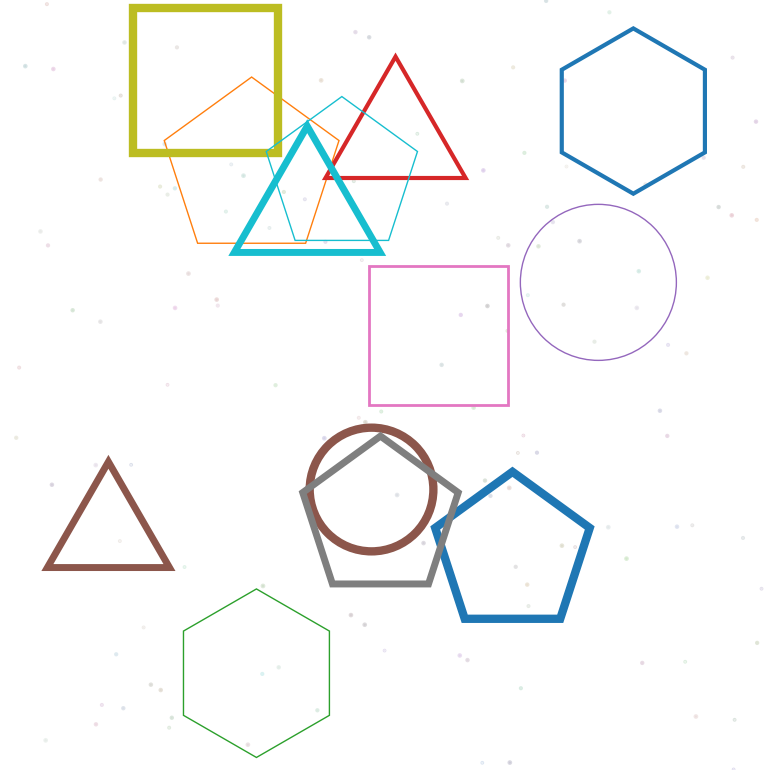[{"shape": "pentagon", "thickness": 3, "radius": 0.53, "center": [0.666, 0.282]}, {"shape": "hexagon", "thickness": 1.5, "radius": 0.54, "center": [0.823, 0.856]}, {"shape": "pentagon", "thickness": 0.5, "radius": 0.6, "center": [0.327, 0.781]}, {"shape": "hexagon", "thickness": 0.5, "radius": 0.55, "center": [0.333, 0.126]}, {"shape": "triangle", "thickness": 1.5, "radius": 0.53, "center": [0.514, 0.821]}, {"shape": "circle", "thickness": 0.5, "radius": 0.51, "center": [0.777, 0.633]}, {"shape": "circle", "thickness": 3, "radius": 0.4, "center": [0.483, 0.364]}, {"shape": "triangle", "thickness": 2.5, "radius": 0.46, "center": [0.141, 0.309]}, {"shape": "square", "thickness": 1, "radius": 0.45, "center": [0.57, 0.565]}, {"shape": "pentagon", "thickness": 2.5, "radius": 0.53, "center": [0.494, 0.327]}, {"shape": "square", "thickness": 3, "radius": 0.47, "center": [0.267, 0.896]}, {"shape": "pentagon", "thickness": 0.5, "radius": 0.52, "center": [0.444, 0.771]}, {"shape": "triangle", "thickness": 2.5, "radius": 0.55, "center": [0.399, 0.727]}]